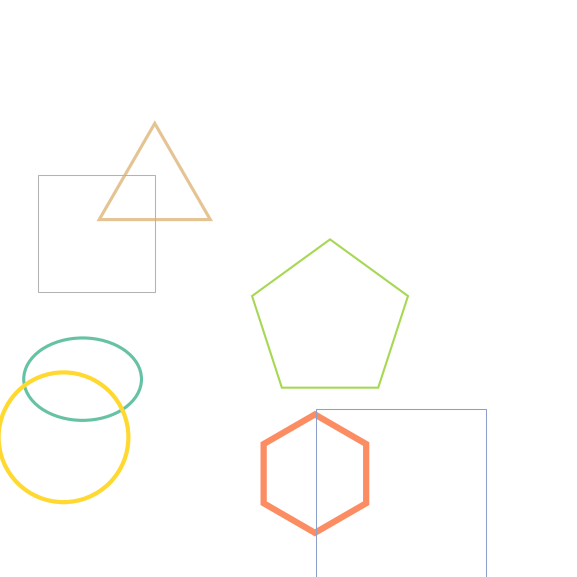[{"shape": "oval", "thickness": 1.5, "radius": 0.51, "center": [0.143, 0.343]}, {"shape": "hexagon", "thickness": 3, "radius": 0.51, "center": [0.545, 0.179]}, {"shape": "square", "thickness": 0.5, "radius": 0.74, "center": [0.694, 0.145]}, {"shape": "pentagon", "thickness": 1, "radius": 0.71, "center": [0.571, 0.443]}, {"shape": "circle", "thickness": 2, "radius": 0.56, "center": [0.11, 0.242]}, {"shape": "triangle", "thickness": 1.5, "radius": 0.56, "center": [0.268, 0.674]}, {"shape": "square", "thickness": 0.5, "radius": 0.51, "center": [0.167, 0.595]}]